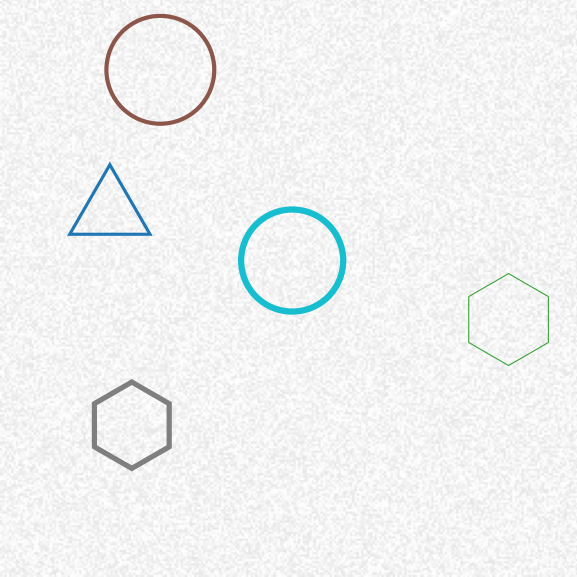[{"shape": "triangle", "thickness": 1.5, "radius": 0.4, "center": [0.19, 0.634]}, {"shape": "hexagon", "thickness": 0.5, "radius": 0.4, "center": [0.881, 0.446]}, {"shape": "circle", "thickness": 2, "radius": 0.47, "center": [0.278, 0.878]}, {"shape": "hexagon", "thickness": 2.5, "radius": 0.37, "center": [0.228, 0.263]}, {"shape": "circle", "thickness": 3, "radius": 0.44, "center": [0.506, 0.548]}]